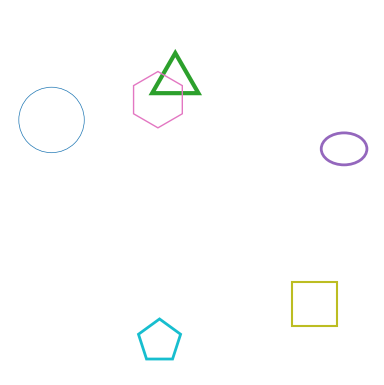[{"shape": "circle", "thickness": 0.5, "radius": 0.43, "center": [0.134, 0.688]}, {"shape": "triangle", "thickness": 3, "radius": 0.35, "center": [0.455, 0.793]}, {"shape": "oval", "thickness": 2, "radius": 0.3, "center": [0.894, 0.613]}, {"shape": "hexagon", "thickness": 1, "radius": 0.37, "center": [0.41, 0.741]}, {"shape": "square", "thickness": 1.5, "radius": 0.29, "center": [0.817, 0.21]}, {"shape": "pentagon", "thickness": 2, "radius": 0.29, "center": [0.414, 0.114]}]